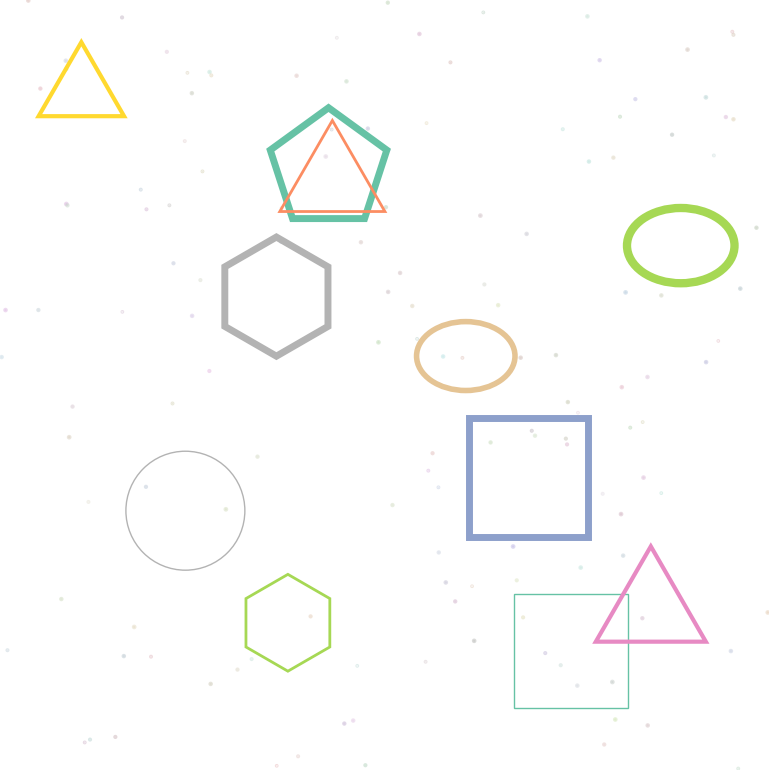[{"shape": "square", "thickness": 0.5, "radius": 0.37, "center": [0.741, 0.154]}, {"shape": "pentagon", "thickness": 2.5, "radius": 0.4, "center": [0.427, 0.78]}, {"shape": "triangle", "thickness": 1, "radius": 0.39, "center": [0.432, 0.765]}, {"shape": "square", "thickness": 2.5, "radius": 0.38, "center": [0.687, 0.38]}, {"shape": "triangle", "thickness": 1.5, "radius": 0.41, "center": [0.845, 0.208]}, {"shape": "hexagon", "thickness": 1, "radius": 0.31, "center": [0.374, 0.191]}, {"shape": "oval", "thickness": 3, "radius": 0.35, "center": [0.884, 0.681]}, {"shape": "triangle", "thickness": 1.5, "radius": 0.32, "center": [0.106, 0.881]}, {"shape": "oval", "thickness": 2, "radius": 0.32, "center": [0.605, 0.538]}, {"shape": "circle", "thickness": 0.5, "radius": 0.39, "center": [0.241, 0.337]}, {"shape": "hexagon", "thickness": 2.5, "radius": 0.39, "center": [0.359, 0.615]}]